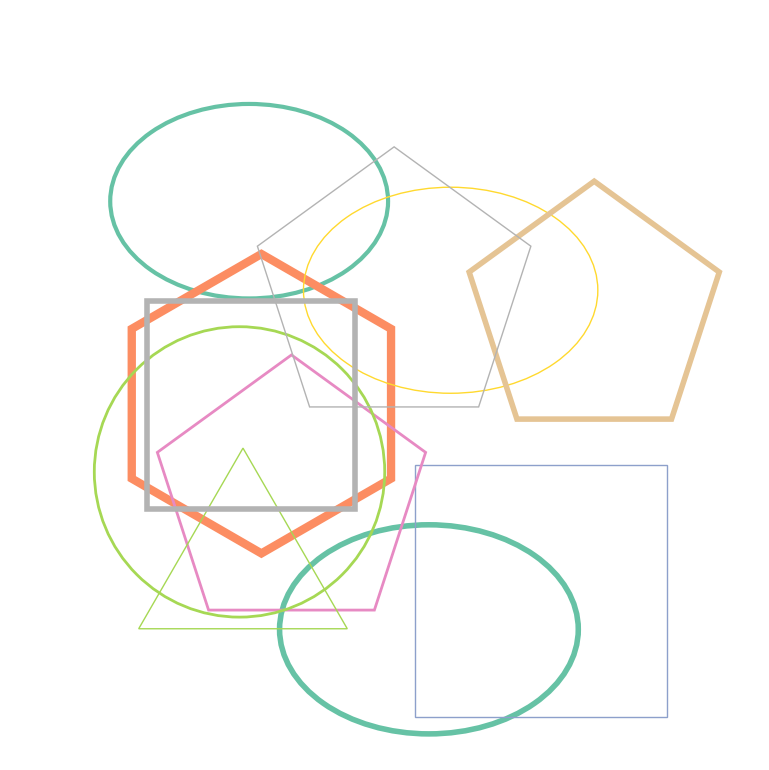[{"shape": "oval", "thickness": 2, "radius": 0.97, "center": [0.557, 0.183]}, {"shape": "oval", "thickness": 1.5, "radius": 0.9, "center": [0.324, 0.739]}, {"shape": "hexagon", "thickness": 3, "radius": 0.97, "center": [0.339, 0.476]}, {"shape": "square", "thickness": 0.5, "radius": 0.82, "center": [0.702, 0.232]}, {"shape": "pentagon", "thickness": 1, "radius": 0.92, "center": [0.379, 0.356]}, {"shape": "triangle", "thickness": 0.5, "radius": 0.78, "center": [0.316, 0.262]}, {"shape": "circle", "thickness": 1, "radius": 0.94, "center": [0.311, 0.387]}, {"shape": "oval", "thickness": 0.5, "radius": 0.96, "center": [0.585, 0.623]}, {"shape": "pentagon", "thickness": 2, "radius": 0.85, "center": [0.772, 0.594]}, {"shape": "pentagon", "thickness": 0.5, "radius": 0.93, "center": [0.512, 0.623]}, {"shape": "square", "thickness": 2, "radius": 0.68, "center": [0.326, 0.474]}]